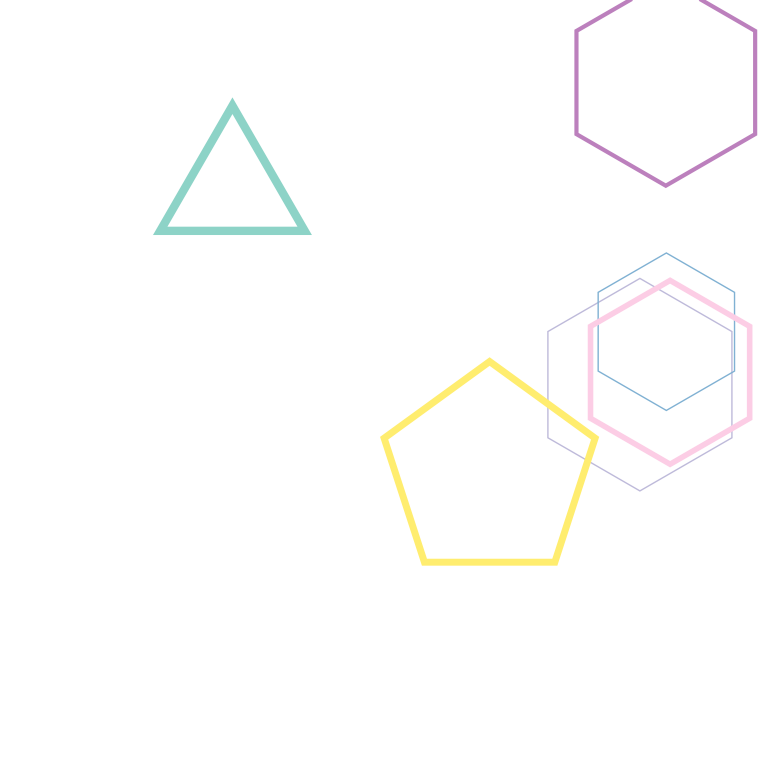[{"shape": "triangle", "thickness": 3, "radius": 0.54, "center": [0.302, 0.754]}, {"shape": "hexagon", "thickness": 0.5, "radius": 0.69, "center": [0.831, 0.5]}, {"shape": "hexagon", "thickness": 0.5, "radius": 0.51, "center": [0.865, 0.569]}, {"shape": "hexagon", "thickness": 2, "radius": 0.6, "center": [0.87, 0.516]}, {"shape": "hexagon", "thickness": 1.5, "radius": 0.67, "center": [0.865, 0.893]}, {"shape": "pentagon", "thickness": 2.5, "radius": 0.72, "center": [0.636, 0.386]}]